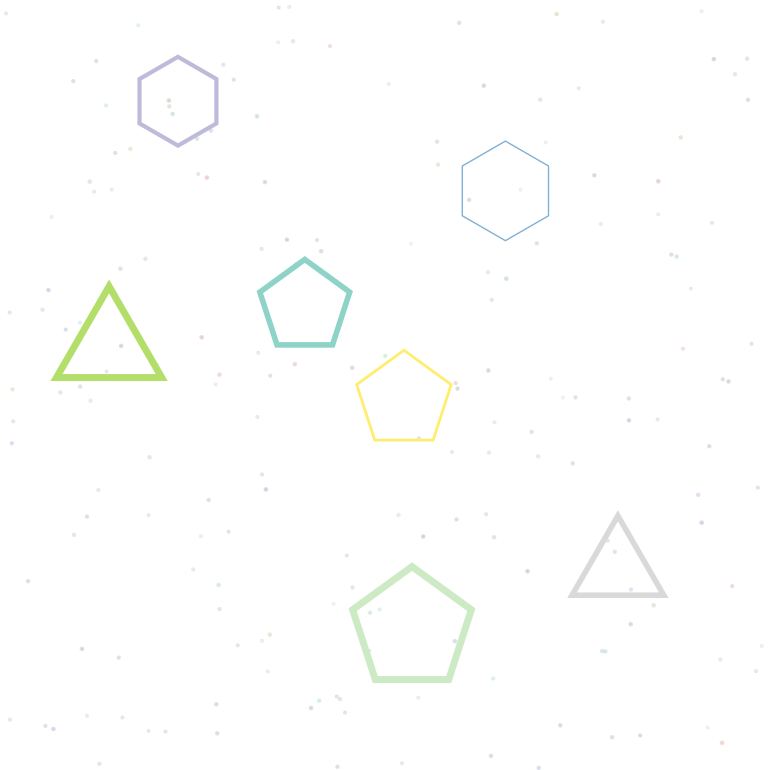[{"shape": "pentagon", "thickness": 2, "radius": 0.31, "center": [0.396, 0.602]}, {"shape": "hexagon", "thickness": 1.5, "radius": 0.29, "center": [0.231, 0.869]}, {"shape": "hexagon", "thickness": 0.5, "radius": 0.32, "center": [0.656, 0.752]}, {"shape": "triangle", "thickness": 2.5, "radius": 0.39, "center": [0.142, 0.549]}, {"shape": "triangle", "thickness": 2, "radius": 0.34, "center": [0.802, 0.261]}, {"shape": "pentagon", "thickness": 2.5, "radius": 0.41, "center": [0.535, 0.183]}, {"shape": "pentagon", "thickness": 1, "radius": 0.32, "center": [0.525, 0.481]}]